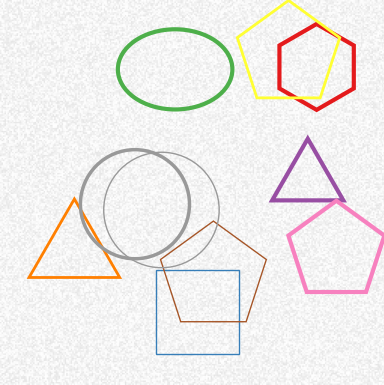[{"shape": "hexagon", "thickness": 3, "radius": 0.56, "center": [0.822, 0.826]}, {"shape": "square", "thickness": 1, "radius": 0.54, "center": [0.513, 0.189]}, {"shape": "oval", "thickness": 3, "radius": 0.74, "center": [0.455, 0.82]}, {"shape": "triangle", "thickness": 3, "radius": 0.53, "center": [0.799, 0.533]}, {"shape": "triangle", "thickness": 2, "radius": 0.68, "center": [0.193, 0.347]}, {"shape": "pentagon", "thickness": 2, "radius": 0.7, "center": [0.749, 0.859]}, {"shape": "pentagon", "thickness": 1, "radius": 0.72, "center": [0.554, 0.281]}, {"shape": "pentagon", "thickness": 3, "radius": 0.66, "center": [0.874, 0.348]}, {"shape": "circle", "thickness": 2.5, "radius": 0.71, "center": [0.351, 0.47]}, {"shape": "circle", "thickness": 1, "radius": 0.75, "center": [0.419, 0.455]}]